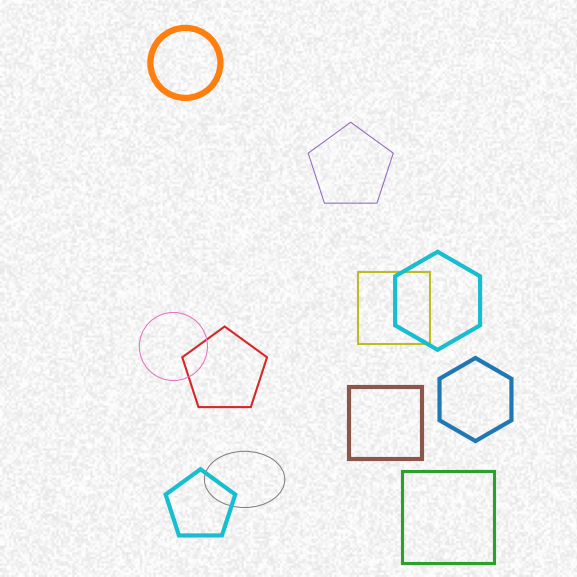[{"shape": "hexagon", "thickness": 2, "radius": 0.36, "center": [0.823, 0.307]}, {"shape": "circle", "thickness": 3, "radius": 0.3, "center": [0.321, 0.89]}, {"shape": "square", "thickness": 1.5, "radius": 0.4, "center": [0.775, 0.103]}, {"shape": "pentagon", "thickness": 1, "radius": 0.39, "center": [0.389, 0.357]}, {"shape": "pentagon", "thickness": 0.5, "radius": 0.39, "center": [0.607, 0.71]}, {"shape": "square", "thickness": 2, "radius": 0.31, "center": [0.667, 0.267]}, {"shape": "circle", "thickness": 0.5, "radius": 0.29, "center": [0.3, 0.399]}, {"shape": "oval", "thickness": 0.5, "radius": 0.35, "center": [0.424, 0.169]}, {"shape": "square", "thickness": 1, "radius": 0.31, "center": [0.682, 0.466]}, {"shape": "hexagon", "thickness": 2, "radius": 0.42, "center": [0.758, 0.478]}, {"shape": "pentagon", "thickness": 2, "radius": 0.32, "center": [0.347, 0.123]}]